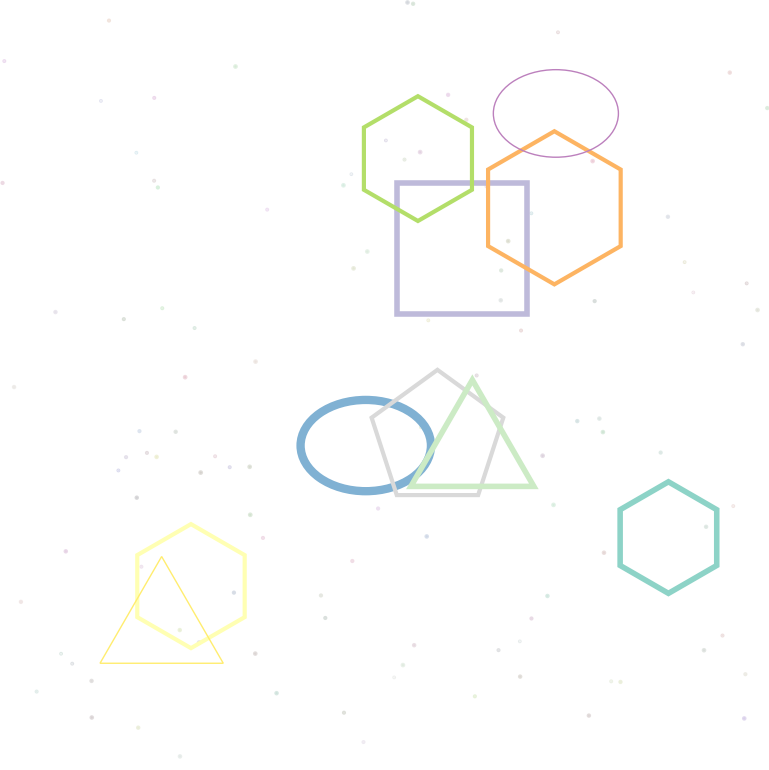[{"shape": "hexagon", "thickness": 2, "radius": 0.36, "center": [0.868, 0.302]}, {"shape": "hexagon", "thickness": 1.5, "radius": 0.4, "center": [0.248, 0.239]}, {"shape": "square", "thickness": 2, "radius": 0.42, "center": [0.6, 0.677]}, {"shape": "oval", "thickness": 3, "radius": 0.42, "center": [0.475, 0.421]}, {"shape": "hexagon", "thickness": 1.5, "radius": 0.5, "center": [0.72, 0.73]}, {"shape": "hexagon", "thickness": 1.5, "radius": 0.41, "center": [0.543, 0.794]}, {"shape": "pentagon", "thickness": 1.5, "radius": 0.45, "center": [0.568, 0.43]}, {"shape": "oval", "thickness": 0.5, "radius": 0.41, "center": [0.722, 0.853]}, {"shape": "triangle", "thickness": 2, "radius": 0.46, "center": [0.613, 0.414]}, {"shape": "triangle", "thickness": 0.5, "radius": 0.46, "center": [0.21, 0.185]}]